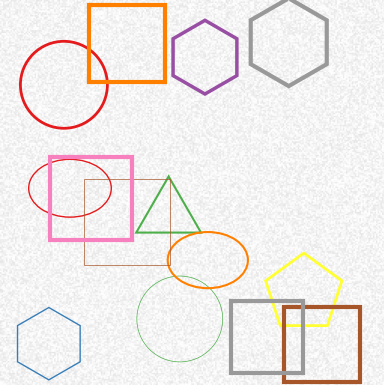[{"shape": "circle", "thickness": 2, "radius": 0.56, "center": [0.166, 0.78]}, {"shape": "oval", "thickness": 1, "radius": 0.54, "center": [0.182, 0.511]}, {"shape": "hexagon", "thickness": 1, "radius": 0.47, "center": [0.127, 0.107]}, {"shape": "circle", "thickness": 0.5, "radius": 0.56, "center": [0.467, 0.172]}, {"shape": "triangle", "thickness": 1.5, "radius": 0.49, "center": [0.438, 0.444]}, {"shape": "hexagon", "thickness": 2.5, "radius": 0.48, "center": [0.532, 0.852]}, {"shape": "oval", "thickness": 1.5, "radius": 0.52, "center": [0.54, 0.324]}, {"shape": "square", "thickness": 3, "radius": 0.5, "center": [0.33, 0.888]}, {"shape": "pentagon", "thickness": 2, "radius": 0.52, "center": [0.789, 0.238]}, {"shape": "square", "thickness": 3, "radius": 0.49, "center": [0.836, 0.105]}, {"shape": "square", "thickness": 0.5, "radius": 0.56, "center": [0.33, 0.424]}, {"shape": "square", "thickness": 3, "radius": 0.54, "center": [0.236, 0.484]}, {"shape": "hexagon", "thickness": 3, "radius": 0.57, "center": [0.75, 0.89]}, {"shape": "square", "thickness": 3, "radius": 0.47, "center": [0.694, 0.125]}]